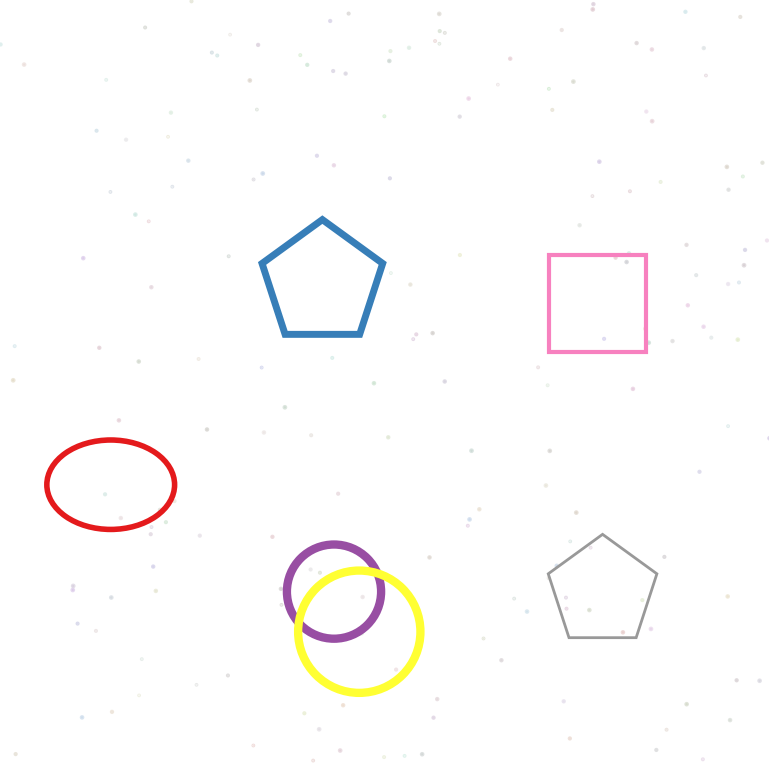[{"shape": "oval", "thickness": 2, "radius": 0.41, "center": [0.144, 0.37]}, {"shape": "pentagon", "thickness": 2.5, "radius": 0.41, "center": [0.419, 0.632]}, {"shape": "circle", "thickness": 3, "radius": 0.31, "center": [0.434, 0.232]}, {"shape": "circle", "thickness": 3, "radius": 0.4, "center": [0.467, 0.18]}, {"shape": "square", "thickness": 1.5, "radius": 0.32, "center": [0.776, 0.606]}, {"shape": "pentagon", "thickness": 1, "radius": 0.37, "center": [0.783, 0.232]}]